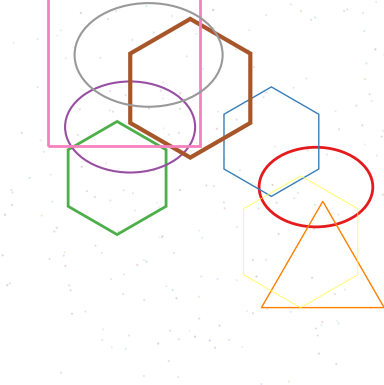[{"shape": "oval", "thickness": 2, "radius": 0.74, "center": [0.821, 0.514]}, {"shape": "hexagon", "thickness": 1, "radius": 0.71, "center": [0.705, 0.632]}, {"shape": "hexagon", "thickness": 2, "radius": 0.73, "center": [0.304, 0.538]}, {"shape": "oval", "thickness": 1.5, "radius": 0.84, "center": [0.338, 0.67]}, {"shape": "triangle", "thickness": 1, "radius": 0.92, "center": [0.838, 0.293]}, {"shape": "hexagon", "thickness": 0.5, "radius": 0.86, "center": [0.781, 0.372]}, {"shape": "hexagon", "thickness": 3, "radius": 0.9, "center": [0.494, 0.771]}, {"shape": "square", "thickness": 2, "radius": 0.99, "center": [0.322, 0.82]}, {"shape": "oval", "thickness": 1.5, "radius": 0.96, "center": [0.386, 0.857]}]